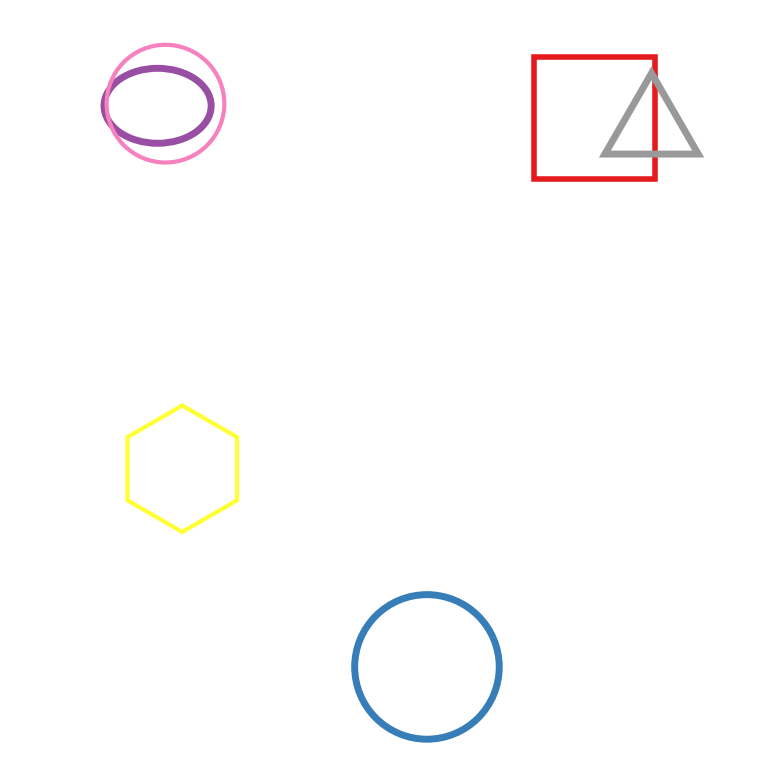[{"shape": "square", "thickness": 2, "radius": 0.39, "center": [0.772, 0.847]}, {"shape": "circle", "thickness": 2.5, "radius": 0.47, "center": [0.554, 0.134]}, {"shape": "oval", "thickness": 2.5, "radius": 0.35, "center": [0.205, 0.863]}, {"shape": "hexagon", "thickness": 1.5, "radius": 0.41, "center": [0.237, 0.391]}, {"shape": "circle", "thickness": 1.5, "radius": 0.38, "center": [0.215, 0.865]}, {"shape": "triangle", "thickness": 2.5, "radius": 0.35, "center": [0.846, 0.835]}]